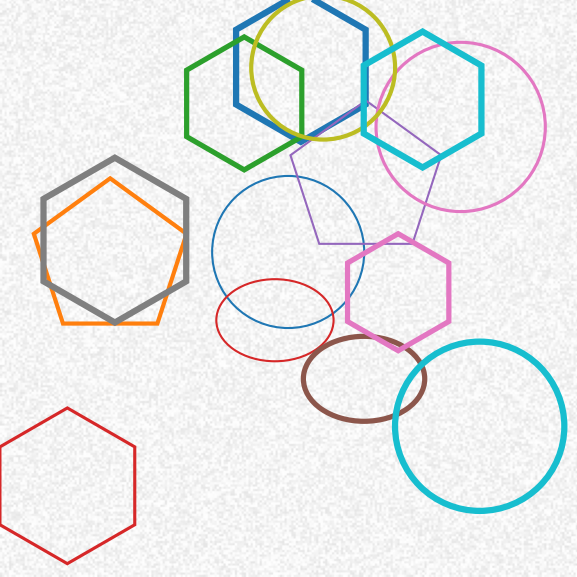[{"shape": "hexagon", "thickness": 3, "radius": 0.65, "center": [0.521, 0.883]}, {"shape": "circle", "thickness": 1, "radius": 0.66, "center": [0.499, 0.563]}, {"shape": "pentagon", "thickness": 2, "radius": 0.7, "center": [0.191, 0.551]}, {"shape": "hexagon", "thickness": 2.5, "radius": 0.58, "center": [0.423, 0.82]}, {"shape": "hexagon", "thickness": 1.5, "radius": 0.67, "center": [0.117, 0.158]}, {"shape": "oval", "thickness": 1, "radius": 0.51, "center": [0.476, 0.445]}, {"shape": "pentagon", "thickness": 1, "radius": 0.69, "center": [0.633, 0.688]}, {"shape": "oval", "thickness": 2.5, "radius": 0.53, "center": [0.63, 0.343]}, {"shape": "circle", "thickness": 1.5, "radius": 0.73, "center": [0.798, 0.779]}, {"shape": "hexagon", "thickness": 2.5, "radius": 0.51, "center": [0.689, 0.493]}, {"shape": "hexagon", "thickness": 3, "radius": 0.71, "center": [0.199, 0.583]}, {"shape": "circle", "thickness": 2, "radius": 0.62, "center": [0.56, 0.882]}, {"shape": "hexagon", "thickness": 3, "radius": 0.59, "center": [0.732, 0.827]}, {"shape": "circle", "thickness": 3, "radius": 0.73, "center": [0.831, 0.261]}]